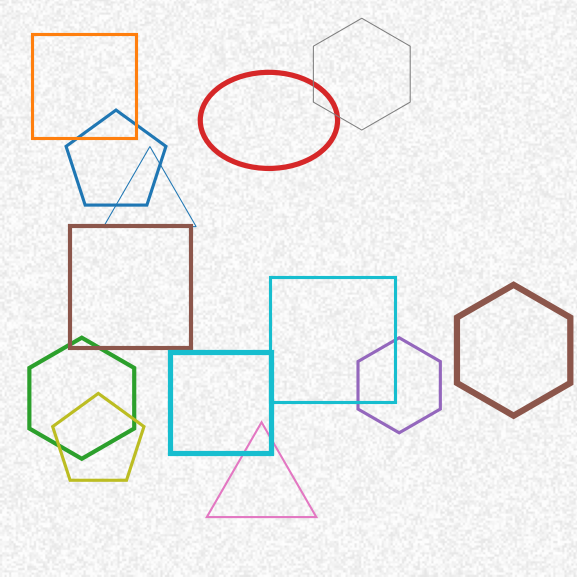[{"shape": "triangle", "thickness": 0.5, "radius": 0.46, "center": [0.26, 0.653]}, {"shape": "pentagon", "thickness": 1.5, "radius": 0.45, "center": [0.201, 0.718]}, {"shape": "square", "thickness": 1.5, "radius": 0.45, "center": [0.145, 0.85]}, {"shape": "hexagon", "thickness": 2, "radius": 0.52, "center": [0.142, 0.31]}, {"shape": "oval", "thickness": 2.5, "radius": 0.59, "center": [0.466, 0.791]}, {"shape": "hexagon", "thickness": 1.5, "radius": 0.41, "center": [0.691, 0.332]}, {"shape": "hexagon", "thickness": 3, "radius": 0.57, "center": [0.889, 0.393]}, {"shape": "square", "thickness": 2, "radius": 0.53, "center": [0.225, 0.502]}, {"shape": "triangle", "thickness": 1, "radius": 0.55, "center": [0.453, 0.158]}, {"shape": "hexagon", "thickness": 0.5, "radius": 0.48, "center": [0.626, 0.871]}, {"shape": "pentagon", "thickness": 1.5, "radius": 0.42, "center": [0.17, 0.235]}, {"shape": "square", "thickness": 2.5, "radius": 0.44, "center": [0.382, 0.302]}, {"shape": "square", "thickness": 1.5, "radius": 0.54, "center": [0.576, 0.412]}]